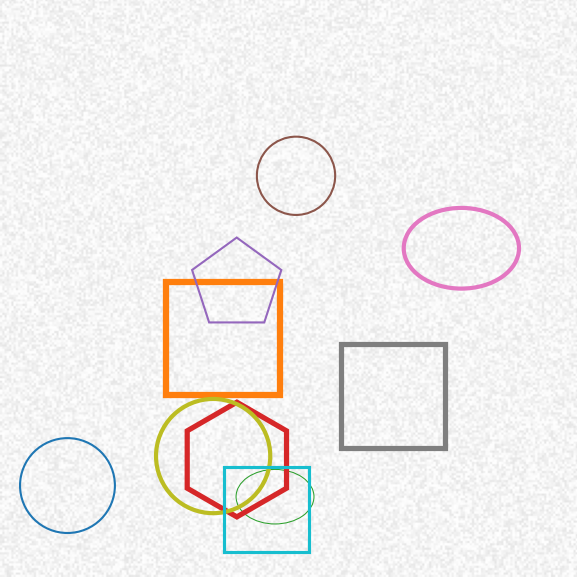[{"shape": "circle", "thickness": 1, "radius": 0.41, "center": [0.117, 0.158]}, {"shape": "square", "thickness": 3, "radius": 0.49, "center": [0.386, 0.413]}, {"shape": "oval", "thickness": 0.5, "radius": 0.34, "center": [0.476, 0.139]}, {"shape": "hexagon", "thickness": 2.5, "radius": 0.5, "center": [0.41, 0.203]}, {"shape": "pentagon", "thickness": 1, "radius": 0.41, "center": [0.41, 0.507]}, {"shape": "circle", "thickness": 1, "radius": 0.34, "center": [0.513, 0.695]}, {"shape": "oval", "thickness": 2, "radius": 0.5, "center": [0.799, 0.569]}, {"shape": "square", "thickness": 2.5, "radius": 0.45, "center": [0.681, 0.314]}, {"shape": "circle", "thickness": 2, "radius": 0.49, "center": [0.369, 0.209]}, {"shape": "square", "thickness": 1.5, "radius": 0.37, "center": [0.462, 0.117]}]